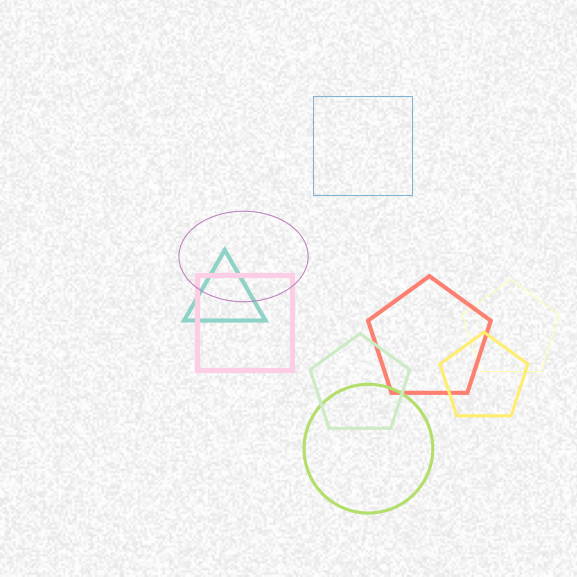[{"shape": "triangle", "thickness": 2, "radius": 0.41, "center": [0.389, 0.485]}, {"shape": "pentagon", "thickness": 0.5, "radius": 0.44, "center": [0.885, 0.427]}, {"shape": "pentagon", "thickness": 2, "radius": 0.56, "center": [0.744, 0.409]}, {"shape": "square", "thickness": 0.5, "radius": 0.43, "center": [0.627, 0.747]}, {"shape": "circle", "thickness": 1.5, "radius": 0.56, "center": [0.638, 0.222]}, {"shape": "square", "thickness": 2.5, "radius": 0.41, "center": [0.424, 0.44]}, {"shape": "oval", "thickness": 0.5, "radius": 0.56, "center": [0.422, 0.555]}, {"shape": "pentagon", "thickness": 1.5, "radius": 0.45, "center": [0.623, 0.331]}, {"shape": "pentagon", "thickness": 1.5, "radius": 0.4, "center": [0.838, 0.344]}]